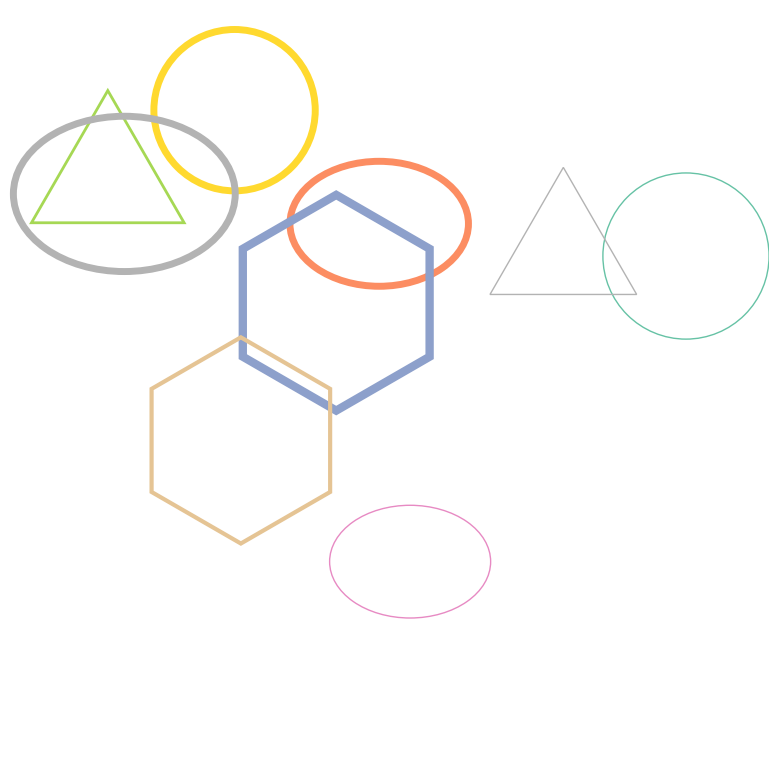[{"shape": "circle", "thickness": 0.5, "radius": 0.54, "center": [0.891, 0.667]}, {"shape": "oval", "thickness": 2.5, "radius": 0.58, "center": [0.492, 0.709]}, {"shape": "hexagon", "thickness": 3, "radius": 0.7, "center": [0.437, 0.607]}, {"shape": "oval", "thickness": 0.5, "radius": 0.52, "center": [0.533, 0.271]}, {"shape": "triangle", "thickness": 1, "radius": 0.57, "center": [0.14, 0.768]}, {"shape": "circle", "thickness": 2.5, "radius": 0.52, "center": [0.305, 0.857]}, {"shape": "hexagon", "thickness": 1.5, "radius": 0.67, "center": [0.313, 0.428]}, {"shape": "triangle", "thickness": 0.5, "radius": 0.55, "center": [0.732, 0.673]}, {"shape": "oval", "thickness": 2.5, "radius": 0.72, "center": [0.161, 0.748]}]